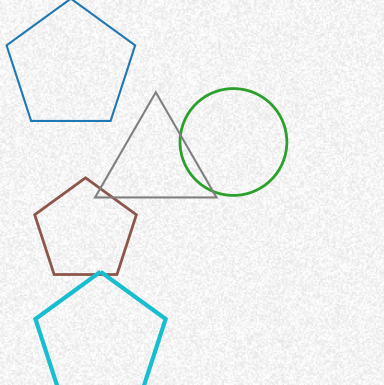[{"shape": "pentagon", "thickness": 1.5, "radius": 0.88, "center": [0.184, 0.828]}, {"shape": "circle", "thickness": 2, "radius": 0.69, "center": [0.606, 0.631]}, {"shape": "pentagon", "thickness": 2, "radius": 0.69, "center": [0.222, 0.399]}, {"shape": "triangle", "thickness": 1.5, "radius": 0.91, "center": [0.405, 0.578]}, {"shape": "pentagon", "thickness": 3, "radius": 0.89, "center": [0.261, 0.117]}]